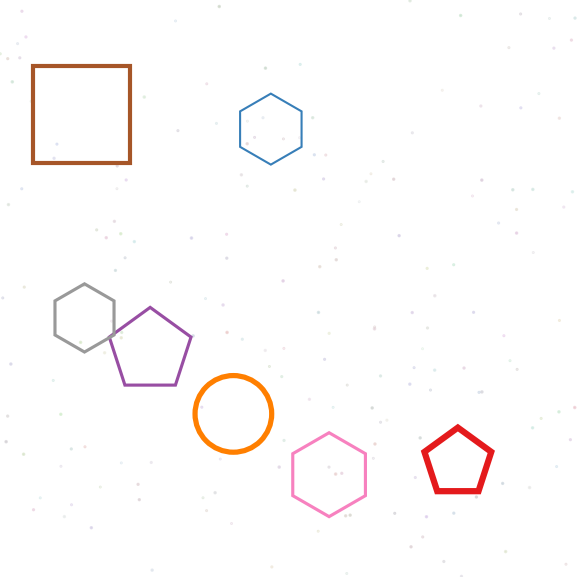[{"shape": "pentagon", "thickness": 3, "radius": 0.3, "center": [0.793, 0.198]}, {"shape": "hexagon", "thickness": 1, "radius": 0.31, "center": [0.469, 0.776]}, {"shape": "pentagon", "thickness": 1.5, "radius": 0.37, "center": [0.26, 0.392]}, {"shape": "circle", "thickness": 2.5, "radius": 0.33, "center": [0.404, 0.282]}, {"shape": "square", "thickness": 2, "radius": 0.42, "center": [0.141, 0.801]}, {"shape": "hexagon", "thickness": 1.5, "radius": 0.36, "center": [0.57, 0.177]}, {"shape": "hexagon", "thickness": 1.5, "radius": 0.3, "center": [0.146, 0.449]}]